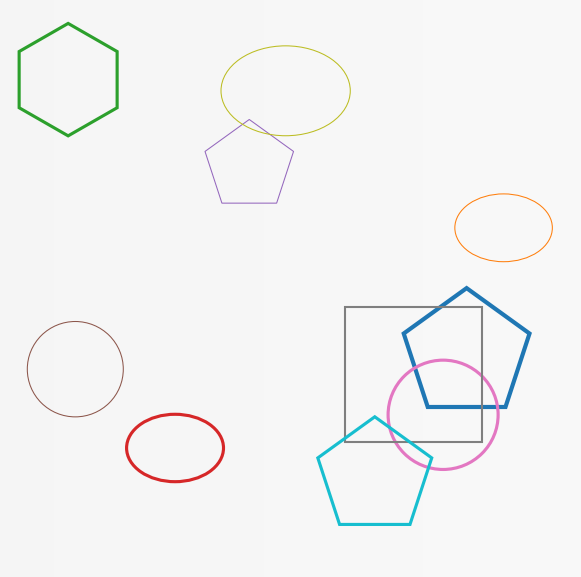[{"shape": "pentagon", "thickness": 2, "radius": 0.57, "center": [0.803, 0.386]}, {"shape": "oval", "thickness": 0.5, "radius": 0.42, "center": [0.866, 0.605]}, {"shape": "hexagon", "thickness": 1.5, "radius": 0.49, "center": [0.117, 0.861]}, {"shape": "oval", "thickness": 1.5, "radius": 0.42, "center": [0.301, 0.223]}, {"shape": "pentagon", "thickness": 0.5, "radius": 0.4, "center": [0.429, 0.712]}, {"shape": "circle", "thickness": 0.5, "radius": 0.41, "center": [0.13, 0.36]}, {"shape": "circle", "thickness": 1.5, "radius": 0.47, "center": [0.762, 0.281]}, {"shape": "square", "thickness": 1, "radius": 0.59, "center": [0.711, 0.351]}, {"shape": "oval", "thickness": 0.5, "radius": 0.56, "center": [0.491, 0.842]}, {"shape": "pentagon", "thickness": 1.5, "radius": 0.52, "center": [0.645, 0.174]}]